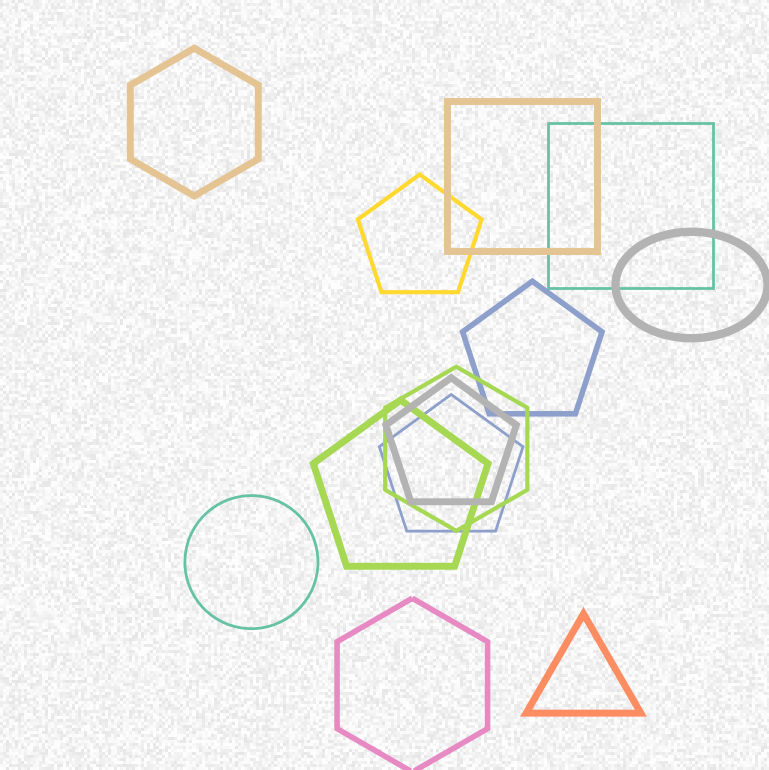[{"shape": "circle", "thickness": 1, "radius": 0.43, "center": [0.327, 0.27]}, {"shape": "square", "thickness": 1, "radius": 0.54, "center": [0.819, 0.733]}, {"shape": "triangle", "thickness": 2.5, "radius": 0.43, "center": [0.758, 0.117]}, {"shape": "pentagon", "thickness": 1, "radius": 0.49, "center": [0.586, 0.39]}, {"shape": "pentagon", "thickness": 2, "radius": 0.48, "center": [0.691, 0.54]}, {"shape": "hexagon", "thickness": 2, "radius": 0.56, "center": [0.535, 0.11]}, {"shape": "hexagon", "thickness": 1.5, "radius": 0.53, "center": [0.593, 0.417]}, {"shape": "pentagon", "thickness": 2.5, "radius": 0.6, "center": [0.52, 0.361]}, {"shape": "pentagon", "thickness": 1.5, "radius": 0.42, "center": [0.545, 0.689]}, {"shape": "square", "thickness": 2.5, "radius": 0.49, "center": [0.678, 0.771]}, {"shape": "hexagon", "thickness": 2.5, "radius": 0.48, "center": [0.252, 0.841]}, {"shape": "pentagon", "thickness": 2.5, "radius": 0.45, "center": [0.586, 0.42]}, {"shape": "oval", "thickness": 3, "radius": 0.49, "center": [0.898, 0.63]}]